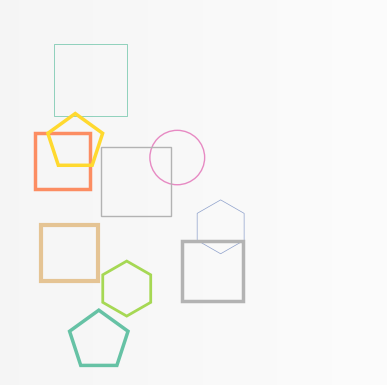[{"shape": "square", "thickness": 0.5, "radius": 0.47, "center": [0.234, 0.792]}, {"shape": "pentagon", "thickness": 2.5, "radius": 0.4, "center": [0.255, 0.115]}, {"shape": "square", "thickness": 2.5, "radius": 0.36, "center": [0.161, 0.582]}, {"shape": "hexagon", "thickness": 0.5, "radius": 0.35, "center": [0.569, 0.411]}, {"shape": "circle", "thickness": 1, "radius": 0.35, "center": [0.457, 0.591]}, {"shape": "hexagon", "thickness": 2, "radius": 0.36, "center": [0.327, 0.25]}, {"shape": "pentagon", "thickness": 2.5, "radius": 0.37, "center": [0.194, 0.631]}, {"shape": "square", "thickness": 3, "radius": 0.36, "center": [0.179, 0.343]}, {"shape": "square", "thickness": 1, "radius": 0.45, "center": [0.351, 0.528]}, {"shape": "square", "thickness": 2.5, "radius": 0.39, "center": [0.549, 0.296]}]